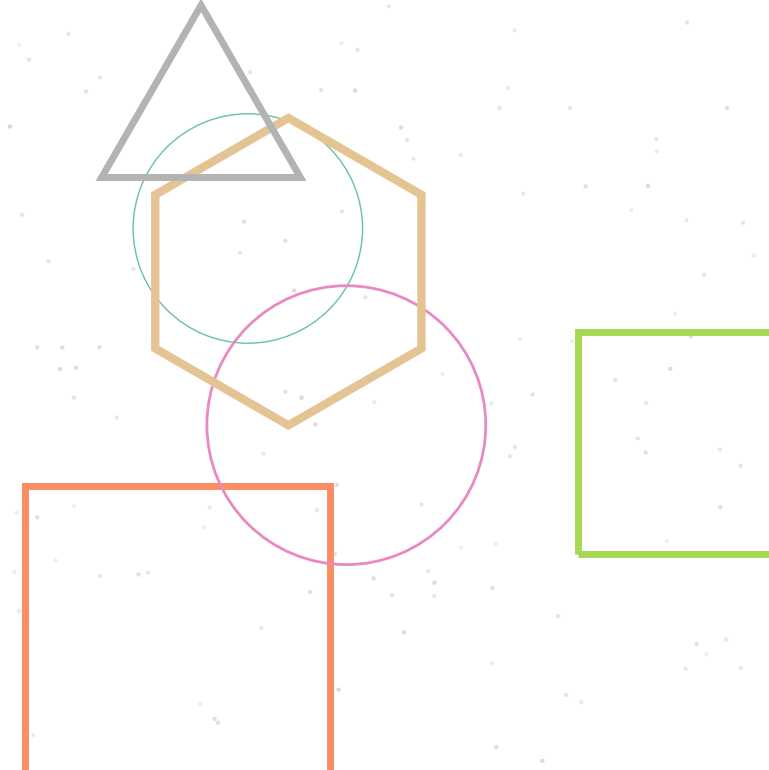[{"shape": "circle", "thickness": 0.5, "radius": 0.74, "center": [0.322, 0.703]}, {"shape": "square", "thickness": 2.5, "radius": 0.99, "center": [0.231, 0.17]}, {"shape": "circle", "thickness": 1, "radius": 0.91, "center": [0.45, 0.448]}, {"shape": "square", "thickness": 2.5, "radius": 0.72, "center": [0.895, 0.425]}, {"shape": "hexagon", "thickness": 3, "radius": 1.0, "center": [0.375, 0.647]}, {"shape": "triangle", "thickness": 2.5, "radius": 0.75, "center": [0.261, 0.844]}]